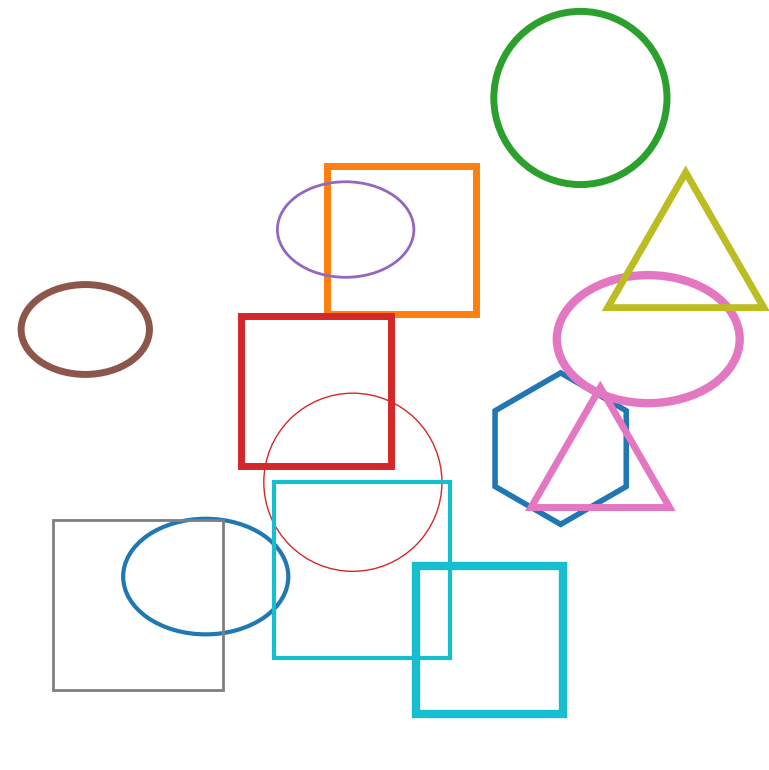[{"shape": "oval", "thickness": 1.5, "radius": 0.54, "center": [0.267, 0.251]}, {"shape": "hexagon", "thickness": 2, "radius": 0.49, "center": [0.728, 0.417]}, {"shape": "square", "thickness": 2.5, "radius": 0.48, "center": [0.521, 0.688]}, {"shape": "circle", "thickness": 2.5, "radius": 0.56, "center": [0.754, 0.873]}, {"shape": "square", "thickness": 2.5, "radius": 0.49, "center": [0.41, 0.492]}, {"shape": "circle", "thickness": 0.5, "radius": 0.58, "center": [0.458, 0.374]}, {"shape": "oval", "thickness": 1, "radius": 0.44, "center": [0.449, 0.702]}, {"shape": "oval", "thickness": 2.5, "radius": 0.42, "center": [0.111, 0.572]}, {"shape": "triangle", "thickness": 2.5, "radius": 0.52, "center": [0.78, 0.393]}, {"shape": "oval", "thickness": 3, "radius": 0.59, "center": [0.842, 0.56]}, {"shape": "square", "thickness": 1, "radius": 0.55, "center": [0.18, 0.214]}, {"shape": "triangle", "thickness": 2.5, "radius": 0.59, "center": [0.891, 0.659]}, {"shape": "square", "thickness": 3, "radius": 0.48, "center": [0.636, 0.169]}, {"shape": "square", "thickness": 1.5, "radius": 0.57, "center": [0.471, 0.26]}]